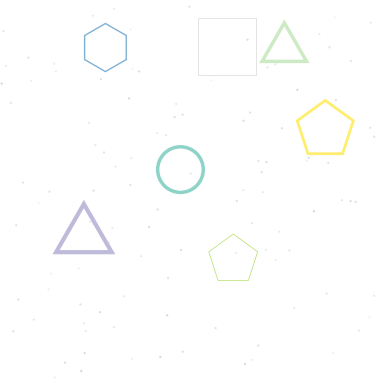[{"shape": "circle", "thickness": 2.5, "radius": 0.3, "center": [0.469, 0.559]}, {"shape": "triangle", "thickness": 3, "radius": 0.42, "center": [0.218, 0.387]}, {"shape": "hexagon", "thickness": 1, "radius": 0.31, "center": [0.274, 0.877]}, {"shape": "pentagon", "thickness": 0.5, "radius": 0.33, "center": [0.606, 0.325]}, {"shape": "square", "thickness": 0.5, "radius": 0.37, "center": [0.59, 0.879]}, {"shape": "triangle", "thickness": 2.5, "radius": 0.33, "center": [0.738, 0.874]}, {"shape": "pentagon", "thickness": 2, "radius": 0.38, "center": [0.845, 0.663]}]